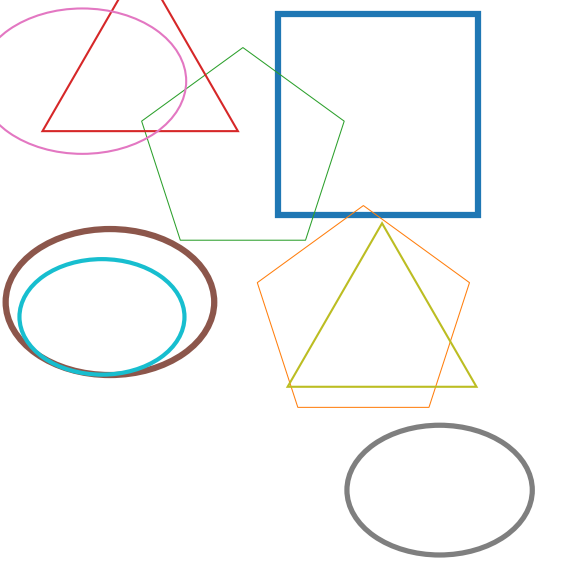[{"shape": "square", "thickness": 3, "radius": 0.87, "center": [0.655, 0.801]}, {"shape": "pentagon", "thickness": 0.5, "radius": 0.97, "center": [0.629, 0.45]}, {"shape": "pentagon", "thickness": 0.5, "radius": 0.92, "center": [0.421, 0.732]}, {"shape": "triangle", "thickness": 1, "radius": 0.98, "center": [0.243, 0.87]}, {"shape": "oval", "thickness": 3, "radius": 0.9, "center": [0.19, 0.476]}, {"shape": "oval", "thickness": 1, "radius": 0.9, "center": [0.143, 0.859]}, {"shape": "oval", "thickness": 2.5, "radius": 0.8, "center": [0.761, 0.15]}, {"shape": "triangle", "thickness": 1, "radius": 0.94, "center": [0.662, 0.424]}, {"shape": "oval", "thickness": 2, "radius": 0.71, "center": [0.177, 0.45]}]